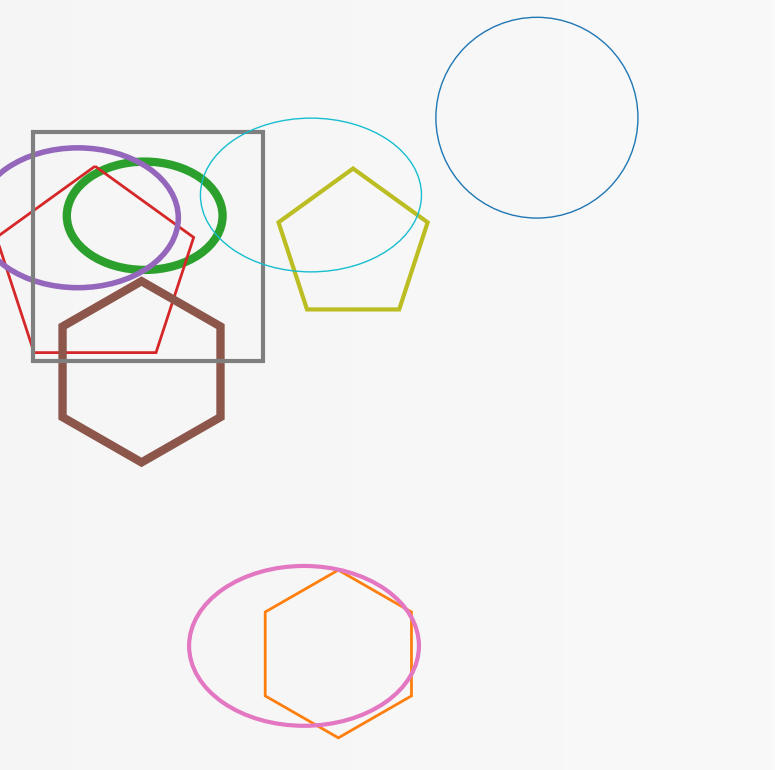[{"shape": "circle", "thickness": 0.5, "radius": 0.65, "center": [0.693, 0.847]}, {"shape": "hexagon", "thickness": 1, "radius": 0.54, "center": [0.437, 0.151]}, {"shape": "oval", "thickness": 3, "radius": 0.5, "center": [0.187, 0.72]}, {"shape": "pentagon", "thickness": 1, "radius": 0.67, "center": [0.123, 0.65]}, {"shape": "oval", "thickness": 2, "radius": 0.65, "center": [0.1, 0.717]}, {"shape": "hexagon", "thickness": 3, "radius": 0.59, "center": [0.183, 0.517]}, {"shape": "oval", "thickness": 1.5, "radius": 0.74, "center": [0.392, 0.161]}, {"shape": "square", "thickness": 1.5, "radius": 0.74, "center": [0.191, 0.68]}, {"shape": "pentagon", "thickness": 1.5, "radius": 0.51, "center": [0.456, 0.68]}, {"shape": "oval", "thickness": 0.5, "radius": 0.71, "center": [0.401, 0.747]}]